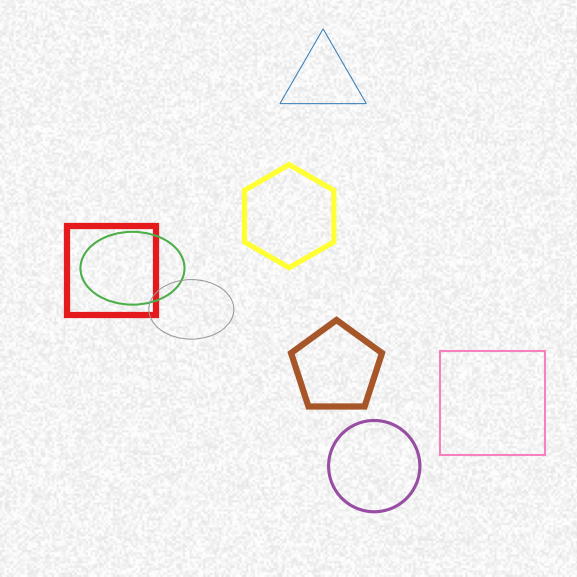[{"shape": "square", "thickness": 3, "radius": 0.39, "center": [0.193, 0.531]}, {"shape": "triangle", "thickness": 0.5, "radius": 0.43, "center": [0.56, 0.863]}, {"shape": "oval", "thickness": 1, "radius": 0.45, "center": [0.229, 0.535]}, {"shape": "circle", "thickness": 1.5, "radius": 0.4, "center": [0.648, 0.192]}, {"shape": "hexagon", "thickness": 2.5, "radius": 0.45, "center": [0.501, 0.625]}, {"shape": "pentagon", "thickness": 3, "radius": 0.41, "center": [0.583, 0.362]}, {"shape": "square", "thickness": 1, "radius": 0.45, "center": [0.852, 0.301]}, {"shape": "oval", "thickness": 0.5, "radius": 0.37, "center": [0.331, 0.463]}]